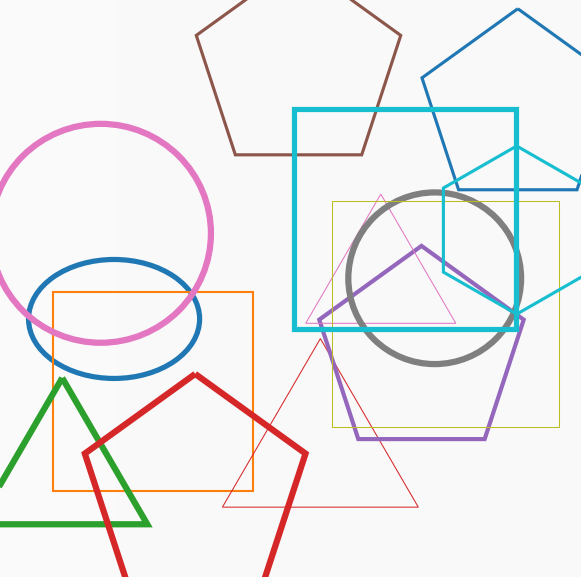[{"shape": "oval", "thickness": 2.5, "radius": 0.74, "center": [0.196, 0.447]}, {"shape": "pentagon", "thickness": 1.5, "radius": 0.87, "center": [0.891, 0.811]}, {"shape": "square", "thickness": 1, "radius": 0.86, "center": [0.263, 0.321]}, {"shape": "triangle", "thickness": 3, "radius": 0.84, "center": [0.107, 0.176]}, {"shape": "triangle", "thickness": 0.5, "radius": 0.97, "center": [0.551, 0.218]}, {"shape": "pentagon", "thickness": 3, "radius": 1.0, "center": [0.336, 0.152]}, {"shape": "pentagon", "thickness": 2, "radius": 0.92, "center": [0.725, 0.388]}, {"shape": "pentagon", "thickness": 1.5, "radius": 0.92, "center": [0.514, 0.881]}, {"shape": "circle", "thickness": 3, "radius": 0.95, "center": [0.173, 0.595]}, {"shape": "triangle", "thickness": 0.5, "radius": 0.75, "center": [0.655, 0.514]}, {"shape": "circle", "thickness": 3, "radius": 0.74, "center": [0.748, 0.517]}, {"shape": "square", "thickness": 0.5, "radius": 0.98, "center": [0.767, 0.455]}, {"shape": "square", "thickness": 2.5, "radius": 0.95, "center": [0.697, 0.62]}, {"shape": "hexagon", "thickness": 1.5, "radius": 0.73, "center": [0.889, 0.601]}]